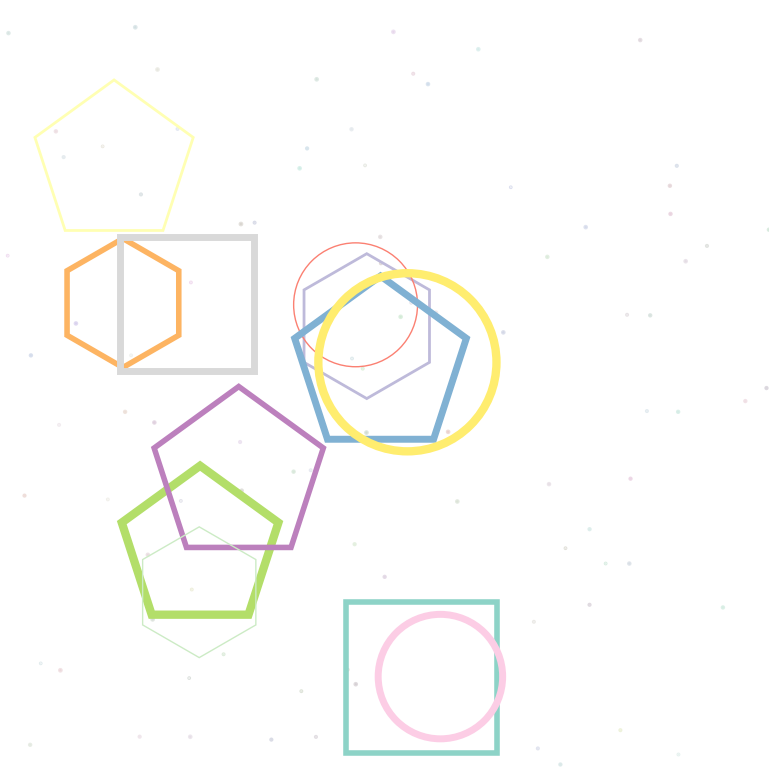[{"shape": "square", "thickness": 2, "radius": 0.49, "center": [0.548, 0.12]}, {"shape": "pentagon", "thickness": 1, "radius": 0.54, "center": [0.148, 0.788]}, {"shape": "hexagon", "thickness": 1, "radius": 0.47, "center": [0.476, 0.576]}, {"shape": "circle", "thickness": 0.5, "radius": 0.4, "center": [0.462, 0.604]}, {"shape": "pentagon", "thickness": 2.5, "radius": 0.59, "center": [0.494, 0.524]}, {"shape": "hexagon", "thickness": 2, "radius": 0.42, "center": [0.16, 0.606]}, {"shape": "pentagon", "thickness": 3, "radius": 0.53, "center": [0.26, 0.288]}, {"shape": "circle", "thickness": 2.5, "radius": 0.4, "center": [0.572, 0.121]}, {"shape": "square", "thickness": 2.5, "radius": 0.44, "center": [0.242, 0.606]}, {"shape": "pentagon", "thickness": 2, "radius": 0.58, "center": [0.31, 0.382]}, {"shape": "hexagon", "thickness": 0.5, "radius": 0.42, "center": [0.259, 0.231]}, {"shape": "circle", "thickness": 3, "radius": 0.58, "center": [0.529, 0.53]}]